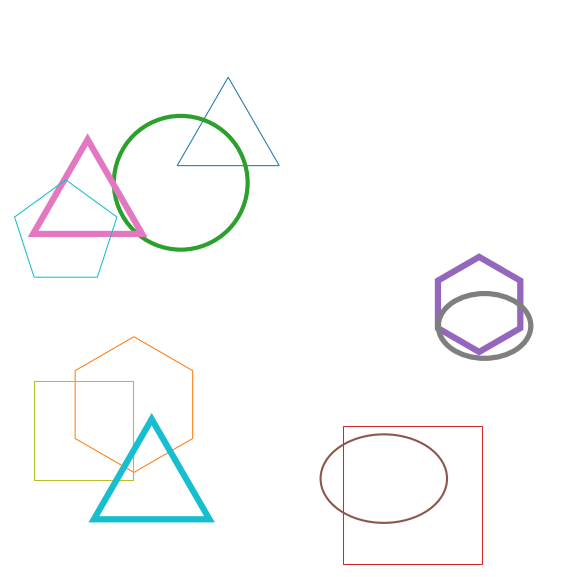[{"shape": "triangle", "thickness": 0.5, "radius": 0.51, "center": [0.395, 0.763]}, {"shape": "hexagon", "thickness": 0.5, "radius": 0.59, "center": [0.232, 0.299]}, {"shape": "circle", "thickness": 2, "radius": 0.58, "center": [0.313, 0.683]}, {"shape": "square", "thickness": 0.5, "radius": 0.6, "center": [0.715, 0.142]}, {"shape": "hexagon", "thickness": 3, "radius": 0.41, "center": [0.83, 0.472]}, {"shape": "oval", "thickness": 1, "radius": 0.55, "center": [0.665, 0.17]}, {"shape": "triangle", "thickness": 3, "radius": 0.55, "center": [0.152, 0.649]}, {"shape": "oval", "thickness": 2.5, "radius": 0.4, "center": [0.839, 0.435]}, {"shape": "square", "thickness": 0.5, "radius": 0.43, "center": [0.144, 0.253]}, {"shape": "triangle", "thickness": 3, "radius": 0.58, "center": [0.263, 0.158]}, {"shape": "pentagon", "thickness": 0.5, "radius": 0.47, "center": [0.114, 0.595]}]